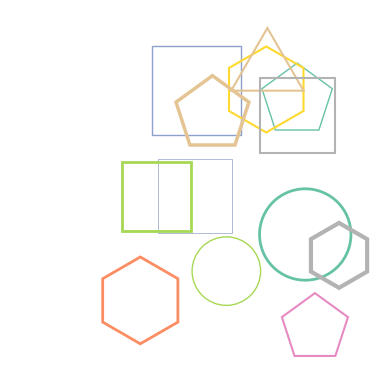[{"shape": "pentagon", "thickness": 1, "radius": 0.48, "center": [0.772, 0.74]}, {"shape": "circle", "thickness": 2, "radius": 0.59, "center": [0.793, 0.391]}, {"shape": "hexagon", "thickness": 2, "radius": 0.56, "center": [0.364, 0.22]}, {"shape": "square", "thickness": 1, "radius": 0.58, "center": [0.512, 0.765]}, {"shape": "square", "thickness": 0.5, "radius": 0.48, "center": [0.506, 0.49]}, {"shape": "pentagon", "thickness": 1.5, "radius": 0.45, "center": [0.818, 0.148]}, {"shape": "square", "thickness": 2, "radius": 0.45, "center": [0.406, 0.49]}, {"shape": "circle", "thickness": 1, "radius": 0.44, "center": [0.588, 0.296]}, {"shape": "hexagon", "thickness": 1.5, "radius": 0.56, "center": [0.692, 0.768]}, {"shape": "triangle", "thickness": 1.5, "radius": 0.54, "center": [0.694, 0.819]}, {"shape": "pentagon", "thickness": 2.5, "radius": 0.5, "center": [0.552, 0.704]}, {"shape": "square", "thickness": 1.5, "radius": 0.49, "center": [0.773, 0.701]}, {"shape": "hexagon", "thickness": 3, "radius": 0.42, "center": [0.881, 0.337]}]